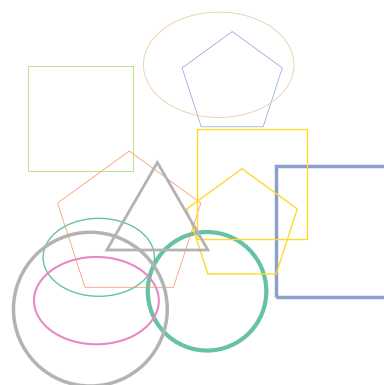[{"shape": "oval", "thickness": 1, "radius": 0.72, "center": [0.256, 0.332]}, {"shape": "circle", "thickness": 3, "radius": 0.77, "center": [0.538, 0.243]}, {"shape": "pentagon", "thickness": 0.5, "radius": 0.98, "center": [0.336, 0.412]}, {"shape": "square", "thickness": 2.5, "radius": 0.85, "center": [0.888, 0.4]}, {"shape": "pentagon", "thickness": 0.5, "radius": 0.68, "center": [0.603, 0.781]}, {"shape": "oval", "thickness": 1.5, "radius": 0.81, "center": [0.25, 0.219]}, {"shape": "square", "thickness": 0.5, "radius": 0.68, "center": [0.208, 0.692]}, {"shape": "square", "thickness": 1, "radius": 0.72, "center": [0.655, 0.522]}, {"shape": "pentagon", "thickness": 1, "radius": 0.76, "center": [0.629, 0.411]}, {"shape": "oval", "thickness": 0.5, "radius": 0.98, "center": [0.568, 0.832]}, {"shape": "circle", "thickness": 2.5, "radius": 1.0, "center": [0.235, 0.197]}, {"shape": "triangle", "thickness": 2, "radius": 0.76, "center": [0.409, 0.426]}]